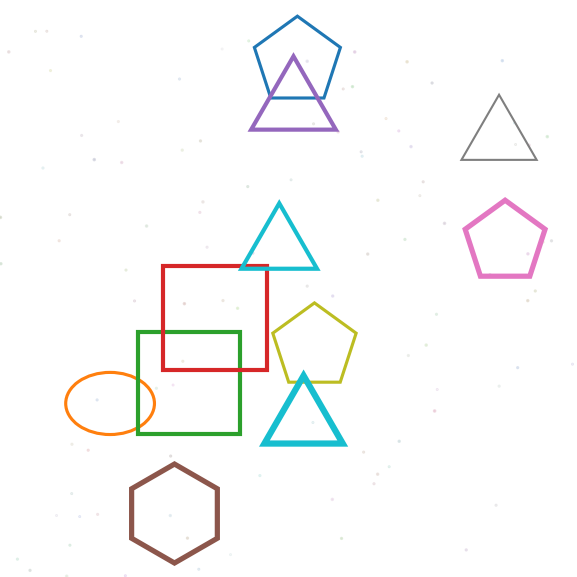[{"shape": "pentagon", "thickness": 1.5, "radius": 0.39, "center": [0.515, 0.893]}, {"shape": "oval", "thickness": 1.5, "radius": 0.38, "center": [0.191, 0.3]}, {"shape": "square", "thickness": 2, "radius": 0.44, "center": [0.328, 0.335]}, {"shape": "square", "thickness": 2, "radius": 0.45, "center": [0.373, 0.449]}, {"shape": "triangle", "thickness": 2, "radius": 0.42, "center": [0.508, 0.817]}, {"shape": "hexagon", "thickness": 2.5, "radius": 0.43, "center": [0.302, 0.11]}, {"shape": "pentagon", "thickness": 2.5, "radius": 0.36, "center": [0.875, 0.58]}, {"shape": "triangle", "thickness": 1, "radius": 0.38, "center": [0.864, 0.76]}, {"shape": "pentagon", "thickness": 1.5, "radius": 0.38, "center": [0.545, 0.399]}, {"shape": "triangle", "thickness": 2, "radius": 0.38, "center": [0.484, 0.572]}, {"shape": "triangle", "thickness": 3, "radius": 0.39, "center": [0.526, 0.27]}]